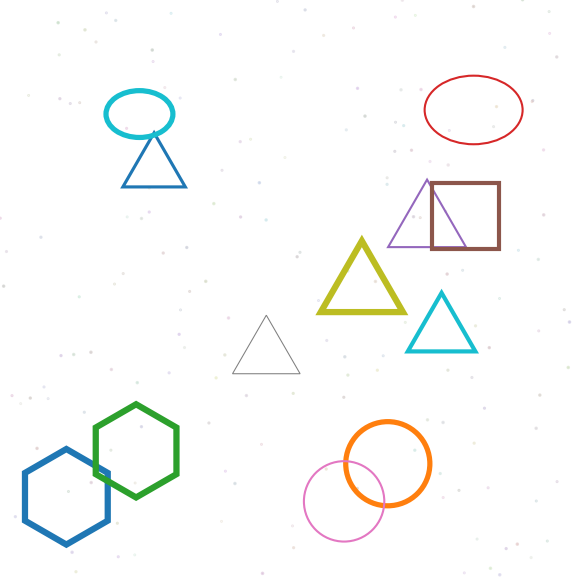[{"shape": "hexagon", "thickness": 3, "radius": 0.41, "center": [0.115, 0.139]}, {"shape": "triangle", "thickness": 1.5, "radius": 0.31, "center": [0.267, 0.707]}, {"shape": "circle", "thickness": 2.5, "radius": 0.36, "center": [0.672, 0.196]}, {"shape": "hexagon", "thickness": 3, "radius": 0.4, "center": [0.236, 0.218]}, {"shape": "oval", "thickness": 1, "radius": 0.42, "center": [0.82, 0.809]}, {"shape": "triangle", "thickness": 1, "radius": 0.39, "center": [0.74, 0.61]}, {"shape": "square", "thickness": 2, "radius": 0.29, "center": [0.806, 0.625]}, {"shape": "circle", "thickness": 1, "radius": 0.35, "center": [0.596, 0.131]}, {"shape": "triangle", "thickness": 0.5, "radius": 0.34, "center": [0.461, 0.386]}, {"shape": "triangle", "thickness": 3, "radius": 0.41, "center": [0.627, 0.5]}, {"shape": "oval", "thickness": 2.5, "radius": 0.29, "center": [0.241, 0.802]}, {"shape": "triangle", "thickness": 2, "radius": 0.34, "center": [0.765, 0.424]}]